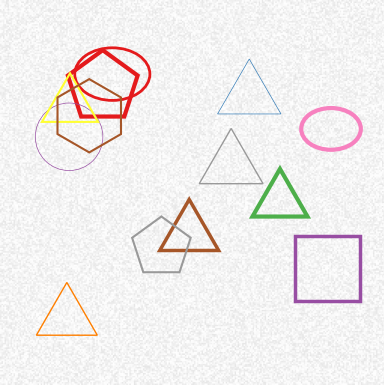[{"shape": "oval", "thickness": 2, "radius": 0.49, "center": [0.292, 0.808]}, {"shape": "pentagon", "thickness": 3, "radius": 0.48, "center": [0.267, 0.774]}, {"shape": "triangle", "thickness": 0.5, "radius": 0.48, "center": [0.647, 0.752]}, {"shape": "triangle", "thickness": 3, "radius": 0.41, "center": [0.727, 0.479]}, {"shape": "circle", "thickness": 0.5, "radius": 0.44, "center": [0.179, 0.645]}, {"shape": "square", "thickness": 2.5, "radius": 0.42, "center": [0.851, 0.303]}, {"shape": "triangle", "thickness": 1, "radius": 0.46, "center": [0.174, 0.175]}, {"shape": "triangle", "thickness": 1.5, "radius": 0.42, "center": [0.182, 0.725]}, {"shape": "hexagon", "thickness": 1.5, "radius": 0.48, "center": [0.232, 0.699]}, {"shape": "triangle", "thickness": 2.5, "radius": 0.44, "center": [0.491, 0.394]}, {"shape": "oval", "thickness": 3, "radius": 0.39, "center": [0.86, 0.665]}, {"shape": "triangle", "thickness": 1, "radius": 0.48, "center": [0.6, 0.571]}, {"shape": "pentagon", "thickness": 1.5, "radius": 0.4, "center": [0.419, 0.358]}]